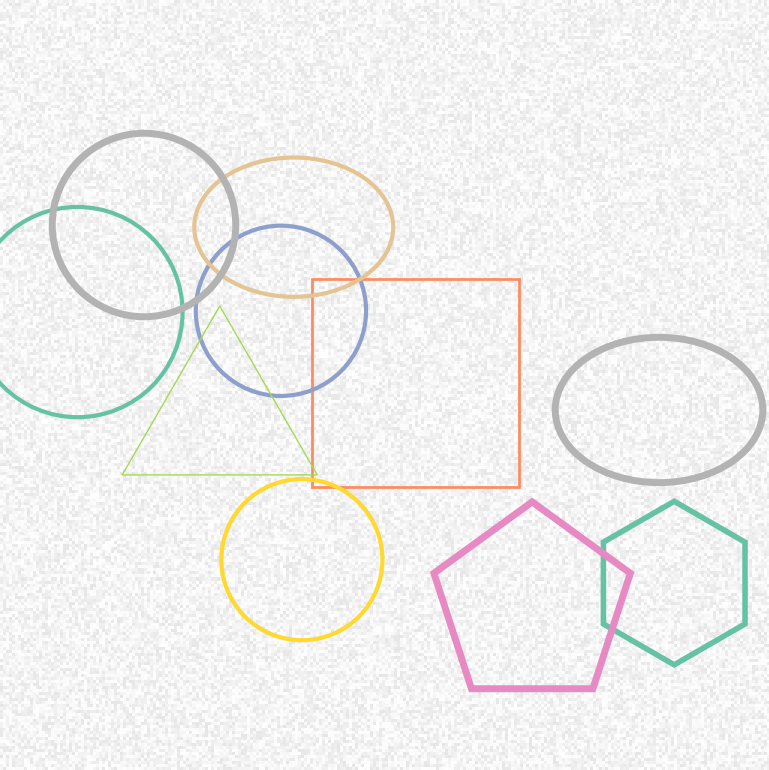[{"shape": "circle", "thickness": 1.5, "radius": 0.68, "center": [0.101, 0.595]}, {"shape": "hexagon", "thickness": 2, "radius": 0.53, "center": [0.876, 0.243]}, {"shape": "square", "thickness": 1, "radius": 0.67, "center": [0.539, 0.503]}, {"shape": "circle", "thickness": 1.5, "radius": 0.55, "center": [0.365, 0.596]}, {"shape": "pentagon", "thickness": 2.5, "radius": 0.67, "center": [0.691, 0.214]}, {"shape": "triangle", "thickness": 0.5, "radius": 0.73, "center": [0.285, 0.456]}, {"shape": "circle", "thickness": 1.5, "radius": 0.52, "center": [0.392, 0.273]}, {"shape": "oval", "thickness": 1.5, "radius": 0.65, "center": [0.382, 0.705]}, {"shape": "oval", "thickness": 2.5, "radius": 0.67, "center": [0.856, 0.468]}, {"shape": "circle", "thickness": 2.5, "radius": 0.6, "center": [0.187, 0.708]}]